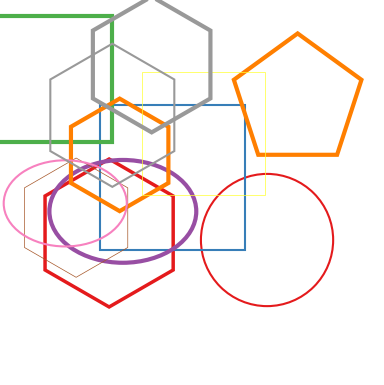[{"shape": "circle", "thickness": 1.5, "radius": 0.86, "center": [0.694, 0.377]}, {"shape": "hexagon", "thickness": 2.5, "radius": 0.96, "center": [0.283, 0.395]}, {"shape": "square", "thickness": 1.5, "radius": 0.94, "center": [0.448, 0.54]}, {"shape": "square", "thickness": 3, "radius": 0.82, "center": [0.128, 0.795]}, {"shape": "oval", "thickness": 3, "radius": 0.95, "center": [0.319, 0.451]}, {"shape": "hexagon", "thickness": 3, "radius": 0.73, "center": [0.311, 0.598]}, {"shape": "pentagon", "thickness": 3, "radius": 0.87, "center": [0.773, 0.739]}, {"shape": "square", "thickness": 0.5, "radius": 0.8, "center": [0.53, 0.653]}, {"shape": "hexagon", "thickness": 0.5, "radius": 0.77, "center": [0.198, 0.435]}, {"shape": "oval", "thickness": 1.5, "radius": 0.8, "center": [0.169, 0.472]}, {"shape": "hexagon", "thickness": 1.5, "radius": 0.93, "center": [0.292, 0.701]}, {"shape": "hexagon", "thickness": 3, "radius": 0.88, "center": [0.394, 0.832]}]